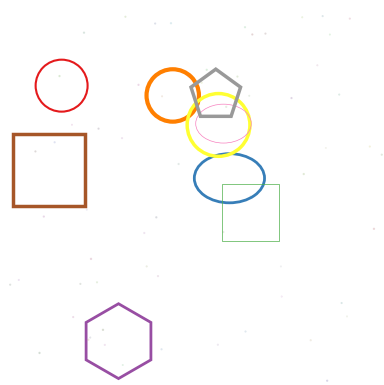[{"shape": "circle", "thickness": 1.5, "radius": 0.34, "center": [0.16, 0.778]}, {"shape": "oval", "thickness": 2, "radius": 0.46, "center": [0.596, 0.537]}, {"shape": "square", "thickness": 0.5, "radius": 0.37, "center": [0.651, 0.447]}, {"shape": "hexagon", "thickness": 2, "radius": 0.49, "center": [0.308, 0.114]}, {"shape": "circle", "thickness": 3, "radius": 0.34, "center": [0.449, 0.752]}, {"shape": "circle", "thickness": 2.5, "radius": 0.41, "center": [0.568, 0.675]}, {"shape": "square", "thickness": 2.5, "radius": 0.47, "center": [0.127, 0.559]}, {"shape": "oval", "thickness": 0.5, "radius": 0.36, "center": [0.58, 0.679]}, {"shape": "pentagon", "thickness": 2.5, "radius": 0.34, "center": [0.56, 0.753]}]